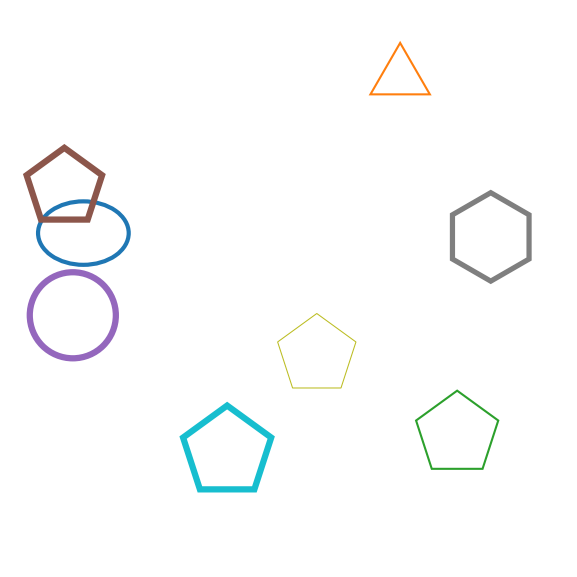[{"shape": "oval", "thickness": 2, "radius": 0.39, "center": [0.144, 0.596]}, {"shape": "triangle", "thickness": 1, "radius": 0.3, "center": [0.693, 0.865]}, {"shape": "pentagon", "thickness": 1, "radius": 0.37, "center": [0.792, 0.248]}, {"shape": "circle", "thickness": 3, "radius": 0.37, "center": [0.126, 0.453]}, {"shape": "pentagon", "thickness": 3, "radius": 0.34, "center": [0.111, 0.674]}, {"shape": "hexagon", "thickness": 2.5, "radius": 0.38, "center": [0.85, 0.589]}, {"shape": "pentagon", "thickness": 0.5, "radius": 0.36, "center": [0.549, 0.385]}, {"shape": "pentagon", "thickness": 3, "radius": 0.4, "center": [0.393, 0.217]}]